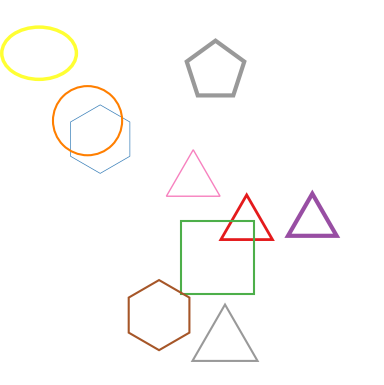[{"shape": "triangle", "thickness": 2, "radius": 0.39, "center": [0.641, 0.416]}, {"shape": "hexagon", "thickness": 0.5, "radius": 0.44, "center": [0.26, 0.639]}, {"shape": "square", "thickness": 1.5, "radius": 0.48, "center": [0.564, 0.332]}, {"shape": "triangle", "thickness": 3, "radius": 0.36, "center": [0.811, 0.424]}, {"shape": "circle", "thickness": 1.5, "radius": 0.45, "center": [0.227, 0.687]}, {"shape": "oval", "thickness": 2.5, "radius": 0.48, "center": [0.102, 0.862]}, {"shape": "hexagon", "thickness": 1.5, "radius": 0.46, "center": [0.413, 0.182]}, {"shape": "triangle", "thickness": 1, "radius": 0.4, "center": [0.502, 0.531]}, {"shape": "triangle", "thickness": 1.5, "radius": 0.49, "center": [0.584, 0.111]}, {"shape": "pentagon", "thickness": 3, "radius": 0.39, "center": [0.56, 0.816]}]